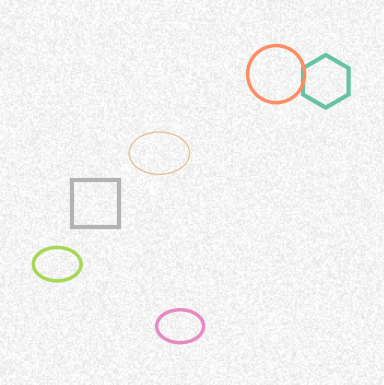[{"shape": "hexagon", "thickness": 3, "radius": 0.34, "center": [0.846, 0.789]}, {"shape": "circle", "thickness": 2.5, "radius": 0.37, "center": [0.717, 0.807]}, {"shape": "oval", "thickness": 2.5, "radius": 0.31, "center": [0.468, 0.153]}, {"shape": "oval", "thickness": 2.5, "radius": 0.31, "center": [0.149, 0.314]}, {"shape": "oval", "thickness": 1, "radius": 0.39, "center": [0.414, 0.602]}, {"shape": "square", "thickness": 3, "radius": 0.31, "center": [0.249, 0.472]}]